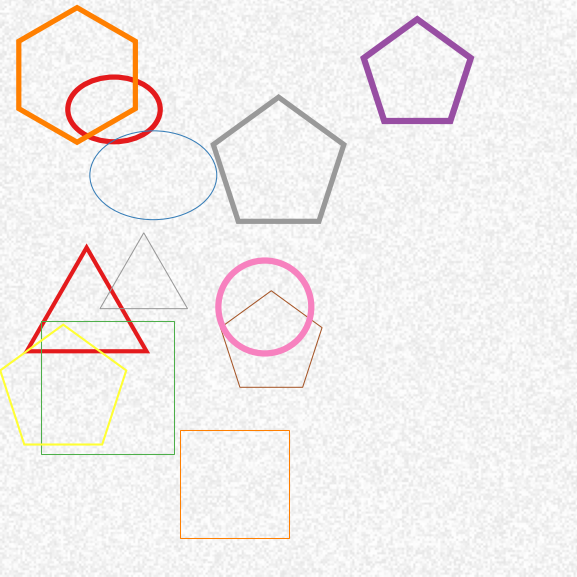[{"shape": "triangle", "thickness": 2, "radius": 0.6, "center": [0.15, 0.451]}, {"shape": "oval", "thickness": 2.5, "radius": 0.4, "center": [0.197, 0.81]}, {"shape": "oval", "thickness": 0.5, "radius": 0.55, "center": [0.265, 0.696]}, {"shape": "square", "thickness": 0.5, "radius": 0.58, "center": [0.186, 0.328]}, {"shape": "pentagon", "thickness": 3, "radius": 0.49, "center": [0.723, 0.868]}, {"shape": "square", "thickness": 0.5, "radius": 0.47, "center": [0.406, 0.161]}, {"shape": "hexagon", "thickness": 2.5, "radius": 0.58, "center": [0.133, 0.869]}, {"shape": "pentagon", "thickness": 1, "radius": 0.57, "center": [0.11, 0.322]}, {"shape": "pentagon", "thickness": 0.5, "radius": 0.46, "center": [0.47, 0.403]}, {"shape": "circle", "thickness": 3, "radius": 0.4, "center": [0.459, 0.468]}, {"shape": "triangle", "thickness": 0.5, "radius": 0.44, "center": [0.249, 0.508]}, {"shape": "pentagon", "thickness": 2.5, "radius": 0.59, "center": [0.482, 0.712]}]